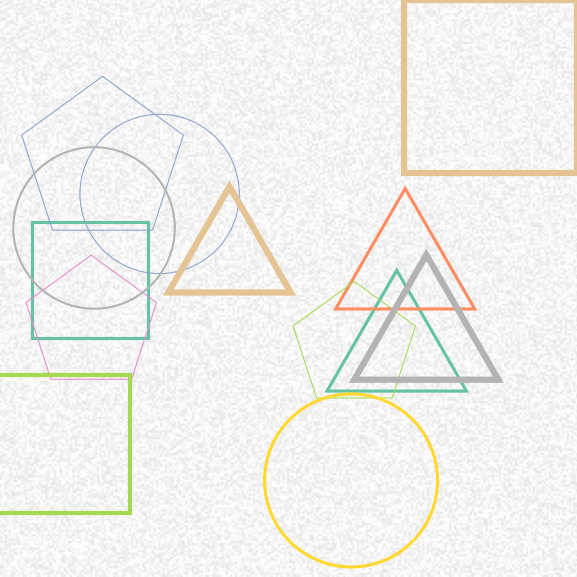[{"shape": "square", "thickness": 1.5, "radius": 0.5, "center": [0.156, 0.514]}, {"shape": "triangle", "thickness": 1.5, "radius": 0.7, "center": [0.687, 0.392]}, {"shape": "triangle", "thickness": 1.5, "radius": 0.7, "center": [0.702, 0.534]}, {"shape": "circle", "thickness": 0.5, "radius": 0.69, "center": [0.276, 0.663]}, {"shape": "pentagon", "thickness": 0.5, "radius": 0.74, "center": [0.178, 0.72]}, {"shape": "pentagon", "thickness": 0.5, "radius": 0.59, "center": [0.158, 0.438]}, {"shape": "pentagon", "thickness": 0.5, "radius": 0.56, "center": [0.614, 0.4]}, {"shape": "square", "thickness": 2, "radius": 0.6, "center": [0.107, 0.23]}, {"shape": "circle", "thickness": 1.5, "radius": 0.75, "center": [0.608, 0.167]}, {"shape": "triangle", "thickness": 3, "radius": 0.61, "center": [0.397, 0.554]}, {"shape": "square", "thickness": 3, "radius": 0.75, "center": [0.849, 0.85]}, {"shape": "triangle", "thickness": 3, "radius": 0.72, "center": [0.738, 0.414]}, {"shape": "circle", "thickness": 1, "radius": 0.7, "center": [0.163, 0.604]}]